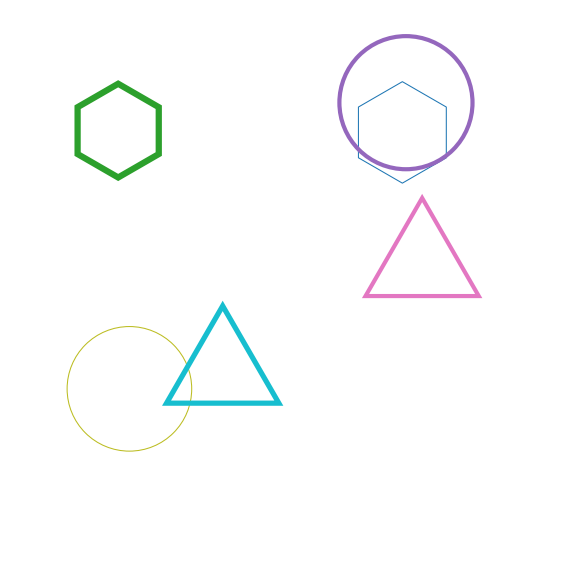[{"shape": "hexagon", "thickness": 0.5, "radius": 0.44, "center": [0.697, 0.77]}, {"shape": "hexagon", "thickness": 3, "radius": 0.41, "center": [0.205, 0.773]}, {"shape": "circle", "thickness": 2, "radius": 0.58, "center": [0.703, 0.821]}, {"shape": "triangle", "thickness": 2, "radius": 0.57, "center": [0.731, 0.543]}, {"shape": "circle", "thickness": 0.5, "radius": 0.54, "center": [0.224, 0.326]}, {"shape": "triangle", "thickness": 2.5, "radius": 0.56, "center": [0.386, 0.357]}]